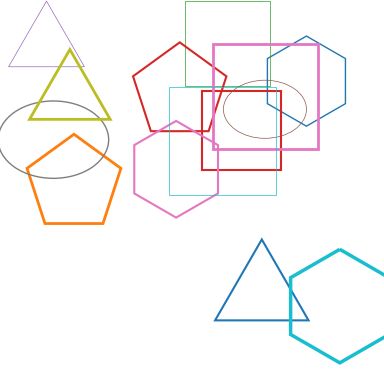[{"shape": "triangle", "thickness": 1.5, "radius": 0.7, "center": [0.68, 0.238]}, {"shape": "hexagon", "thickness": 1, "radius": 0.59, "center": [0.796, 0.789]}, {"shape": "pentagon", "thickness": 2, "radius": 0.64, "center": [0.192, 0.523]}, {"shape": "square", "thickness": 0.5, "radius": 0.55, "center": [0.59, 0.887]}, {"shape": "square", "thickness": 1.5, "radius": 0.51, "center": [0.626, 0.661]}, {"shape": "pentagon", "thickness": 1.5, "radius": 0.64, "center": [0.467, 0.762]}, {"shape": "triangle", "thickness": 0.5, "radius": 0.57, "center": [0.121, 0.883]}, {"shape": "oval", "thickness": 0.5, "radius": 0.54, "center": [0.688, 0.716]}, {"shape": "hexagon", "thickness": 1.5, "radius": 0.63, "center": [0.457, 0.56]}, {"shape": "square", "thickness": 2, "radius": 0.68, "center": [0.69, 0.749]}, {"shape": "oval", "thickness": 1, "radius": 0.72, "center": [0.139, 0.637]}, {"shape": "triangle", "thickness": 2, "radius": 0.6, "center": [0.181, 0.75]}, {"shape": "hexagon", "thickness": 2.5, "radius": 0.74, "center": [0.883, 0.205]}, {"shape": "square", "thickness": 0.5, "radius": 0.7, "center": [0.577, 0.634]}]